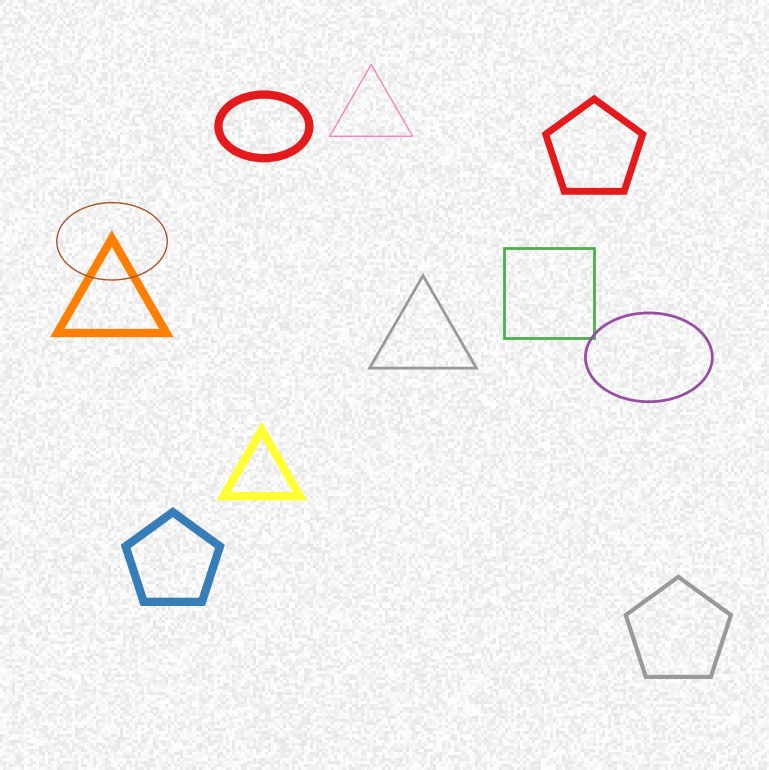[{"shape": "pentagon", "thickness": 2.5, "radius": 0.33, "center": [0.772, 0.805]}, {"shape": "oval", "thickness": 3, "radius": 0.3, "center": [0.343, 0.836]}, {"shape": "pentagon", "thickness": 3, "radius": 0.32, "center": [0.224, 0.27]}, {"shape": "square", "thickness": 1, "radius": 0.29, "center": [0.713, 0.62]}, {"shape": "oval", "thickness": 1, "radius": 0.41, "center": [0.843, 0.536]}, {"shape": "triangle", "thickness": 3, "radius": 0.41, "center": [0.145, 0.608]}, {"shape": "triangle", "thickness": 3, "radius": 0.29, "center": [0.34, 0.384]}, {"shape": "oval", "thickness": 0.5, "radius": 0.36, "center": [0.145, 0.687]}, {"shape": "triangle", "thickness": 0.5, "radius": 0.31, "center": [0.482, 0.854]}, {"shape": "triangle", "thickness": 1, "radius": 0.4, "center": [0.549, 0.562]}, {"shape": "pentagon", "thickness": 1.5, "radius": 0.36, "center": [0.881, 0.179]}]